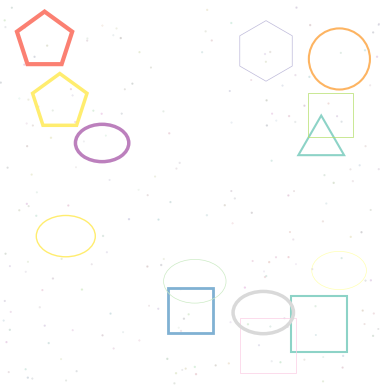[{"shape": "square", "thickness": 1.5, "radius": 0.36, "center": [0.827, 0.159]}, {"shape": "triangle", "thickness": 1.5, "radius": 0.34, "center": [0.834, 0.631]}, {"shape": "oval", "thickness": 0.5, "radius": 0.36, "center": [0.881, 0.297]}, {"shape": "hexagon", "thickness": 0.5, "radius": 0.39, "center": [0.691, 0.868]}, {"shape": "pentagon", "thickness": 3, "radius": 0.38, "center": [0.116, 0.894]}, {"shape": "square", "thickness": 2, "radius": 0.29, "center": [0.494, 0.194]}, {"shape": "circle", "thickness": 1.5, "radius": 0.4, "center": [0.882, 0.847]}, {"shape": "square", "thickness": 0.5, "radius": 0.29, "center": [0.858, 0.701]}, {"shape": "square", "thickness": 0.5, "radius": 0.36, "center": [0.696, 0.102]}, {"shape": "oval", "thickness": 2.5, "radius": 0.39, "center": [0.684, 0.188]}, {"shape": "oval", "thickness": 2.5, "radius": 0.35, "center": [0.265, 0.629]}, {"shape": "oval", "thickness": 0.5, "radius": 0.41, "center": [0.506, 0.269]}, {"shape": "pentagon", "thickness": 2.5, "radius": 0.37, "center": [0.155, 0.735]}, {"shape": "oval", "thickness": 1, "radius": 0.38, "center": [0.171, 0.387]}]